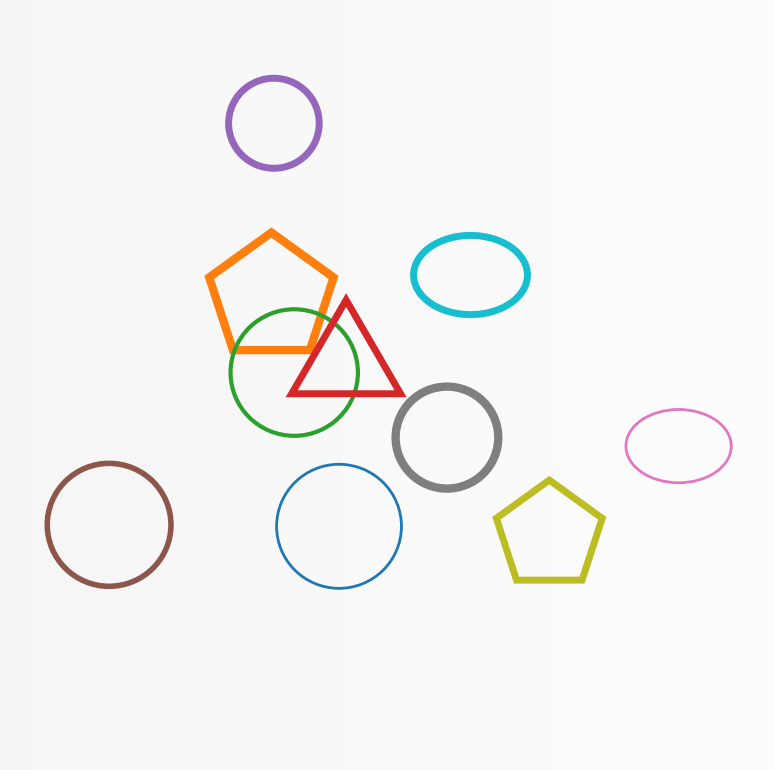[{"shape": "circle", "thickness": 1, "radius": 0.4, "center": [0.437, 0.316]}, {"shape": "pentagon", "thickness": 3, "radius": 0.42, "center": [0.35, 0.614]}, {"shape": "circle", "thickness": 1.5, "radius": 0.41, "center": [0.38, 0.516]}, {"shape": "triangle", "thickness": 2.5, "radius": 0.41, "center": [0.447, 0.529]}, {"shape": "circle", "thickness": 2.5, "radius": 0.29, "center": [0.353, 0.84]}, {"shape": "circle", "thickness": 2, "radius": 0.4, "center": [0.141, 0.318]}, {"shape": "oval", "thickness": 1, "radius": 0.34, "center": [0.876, 0.421]}, {"shape": "circle", "thickness": 3, "radius": 0.33, "center": [0.577, 0.432]}, {"shape": "pentagon", "thickness": 2.5, "radius": 0.36, "center": [0.709, 0.305]}, {"shape": "oval", "thickness": 2.5, "radius": 0.37, "center": [0.607, 0.643]}]